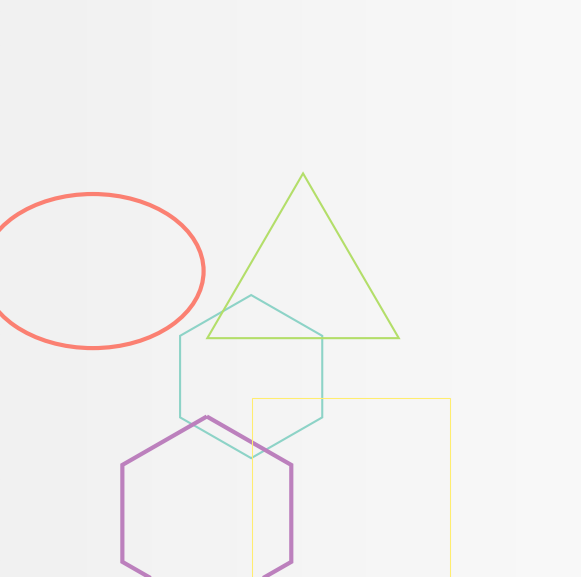[{"shape": "hexagon", "thickness": 1, "radius": 0.71, "center": [0.432, 0.347]}, {"shape": "oval", "thickness": 2, "radius": 0.95, "center": [0.16, 0.53]}, {"shape": "triangle", "thickness": 1, "radius": 0.95, "center": [0.521, 0.509]}, {"shape": "hexagon", "thickness": 2, "radius": 0.84, "center": [0.356, 0.11]}, {"shape": "square", "thickness": 0.5, "radius": 0.85, "center": [0.604, 0.14]}]